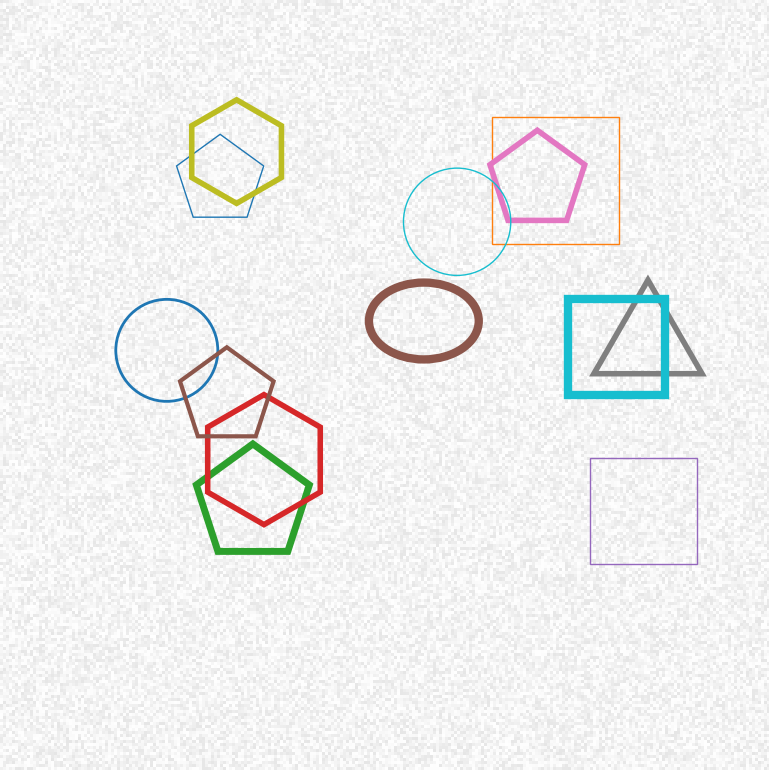[{"shape": "pentagon", "thickness": 0.5, "radius": 0.3, "center": [0.286, 0.766]}, {"shape": "circle", "thickness": 1, "radius": 0.33, "center": [0.217, 0.545]}, {"shape": "square", "thickness": 0.5, "radius": 0.41, "center": [0.721, 0.765]}, {"shape": "pentagon", "thickness": 2.5, "radius": 0.39, "center": [0.328, 0.346]}, {"shape": "hexagon", "thickness": 2, "radius": 0.42, "center": [0.343, 0.403]}, {"shape": "square", "thickness": 0.5, "radius": 0.35, "center": [0.836, 0.336]}, {"shape": "pentagon", "thickness": 1.5, "radius": 0.32, "center": [0.295, 0.485]}, {"shape": "oval", "thickness": 3, "radius": 0.36, "center": [0.55, 0.583]}, {"shape": "pentagon", "thickness": 2, "radius": 0.32, "center": [0.698, 0.766]}, {"shape": "triangle", "thickness": 2, "radius": 0.41, "center": [0.841, 0.555]}, {"shape": "hexagon", "thickness": 2, "radius": 0.34, "center": [0.307, 0.803]}, {"shape": "circle", "thickness": 0.5, "radius": 0.35, "center": [0.594, 0.712]}, {"shape": "square", "thickness": 3, "radius": 0.31, "center": [0.801, 0.549]}]